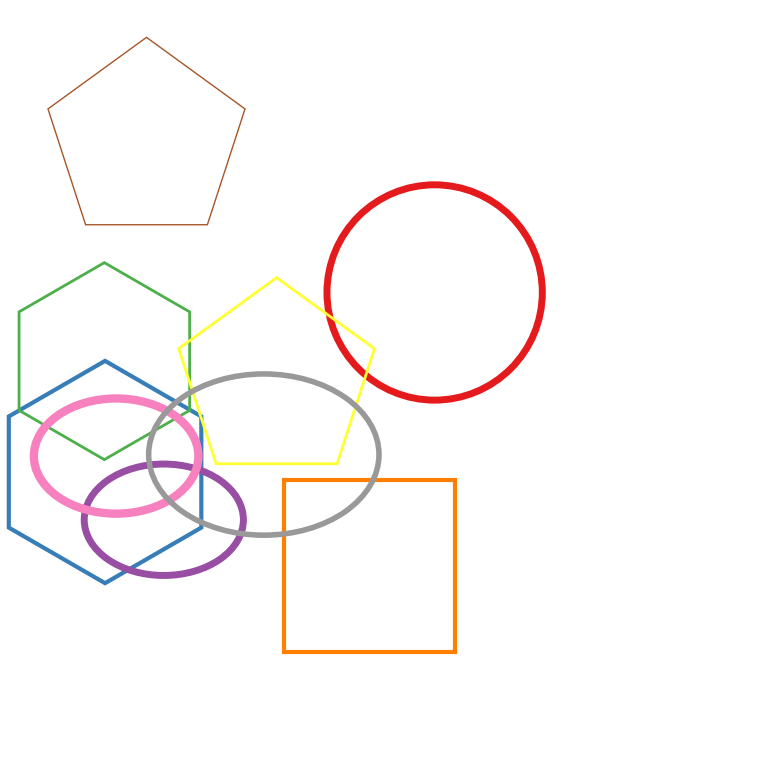[{"shape": "circle", "thickness": 2.5, "radius": 0.7, "center": [0.564, 0.62]}, {"shape": "hexagon", "thickness": 1.5, "radius": 0.72, "center": [0.136, 0.387]}, {"shape": "hexagon", "thickness": 1, "radius": 0.64, "center": [0.136, 0.531]}, {"shape": "oval", "thickness": 2.5, "radius": 0.52, "center": [0.213, 0.325]}, {"shape": "square", "thickness": 1.5, "radius": 0.56, "center": [0.48, 0.265]}, {"shape": "pentagon", "thickness": 1, "radius": 0.67, "center": [0.359, 0.506]}, {"shape": "pentagon", "thickness": 0.5, "radius": 0.67, "center": [0.19, 0.817]}, {"shape": "oval", "thickness": 3, "radius": 0.53, "center": [0.151, 0.408]}, {"shape": "oval", "thickness": 2, "radius": 0.75, "center": [0.343, 0.41]}]